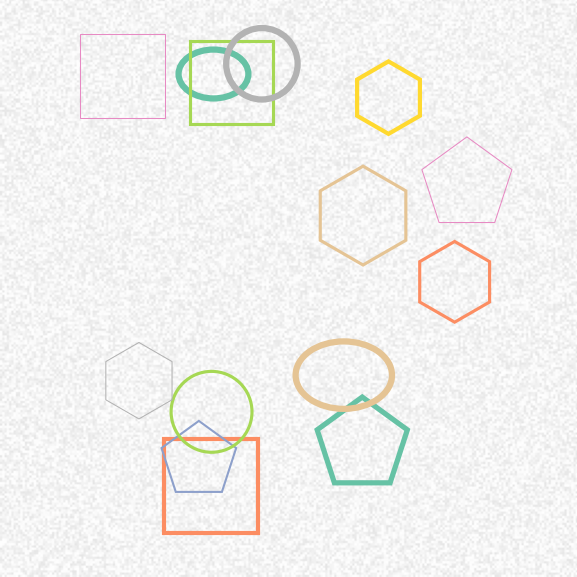[{"shape": "oval", "thickness": 3, "radius": 0.3, "center": [0.37, 0.871]}, {"shape": "pentagon", "thickness": 2.5, "radius": 0.41, "center": [0.627, 0.229]}, {"shape": "hexagon", "thickness": 1.5, "radius": 0.35, "center": [0.787, 0.511]}, {"shape": "square", "thickness": 2, "radius": 0.4, "center": [0.365, 0.157]}, {"shape": "pentagon", "thickness": 1, "radius": 0.34, "center": [0.344, 0.202]}, {"shape": "pentagon", "thickness": 0.5, "radius": 0.41, "center": [0.808, 0.68]}, {"shape": "square", "thickness": 0.5, "radius": 0.37, "center": [0.213, 0.868]}, {"shape": "circle", "thickness": 1.5, "radius": 0.35, "center": [0.366, 0.286]}, {"shape": "square", "thickness": 1.5, "radius": 0.36, "center": [0.401, 0.856]}, {"shape": "hexagon", "thickness": 2, "radius": 0.31, "center": [0.673, 0.83]}, {"shape": "oval", "thickness": 3, "radius": 0.42, "center": [0.595, 0.35]}, {"shape": "hexagon", "thickness": 1.5, "radius": 0.43, "center": [0.629, 0.626]}, {"shape": "hexagon", "thickness": 0.5, "radius": 0.33, "center": [0.241, 0.34]}, {"shape": "circle", "thickness": 3, "radius": 0.31, "center": [0.454, 0.889]}]